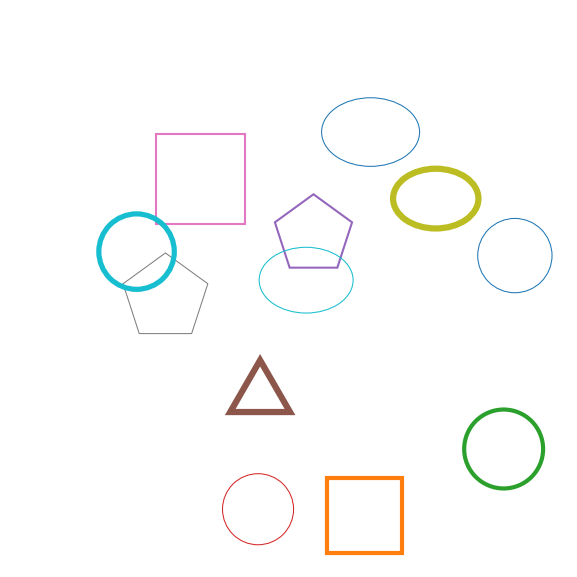[{"shape": "circle", "thickness": 0.5, "radius": 0.32, "center": [0.892, 0.557]}, {"shape": "oval", "thickness": 0.5, "radius": 0.42, "center": [0.642, 0.77]}, {"shape": "square", "thickness": 2, "radius": 0.33, "center": [0.631, 0.107]}, {"shape": "circle", "thickness": 2, "radius": 0.34, "center": [0.872, 0.222]}, {"shape": "circle", "thickness": 0.5, "radius": 0.31, "center": [0.447, 0.117]}, {"shape": "pentagon", "thickness": 1, "radius": 0.35, "center": [0.543, 0.592]}, {"shape": "triangle", "thickness": 3, "radius": 0.3, "center": [0.45, 0.316]}, {"shape": "square", "thickness": 1, "radius": 0.39, "center": [0.347, 0.689]}, {"shape": "pentagon", "thickness": 0.5, "radius": 0.39, "center": [0.286, 0.484]}, {"shape": "oval", "thickness": 3, "radius": 0.37, "center": [0.755, 0.655]}, {"shape": "circle", "thickness": 2.5, "radius": 0.33, "center": [0.236, 0.563]}, {"shape": "oval", "thickness": 0.5, "radius": 0.41, "center": [0.53, 0.514]}]